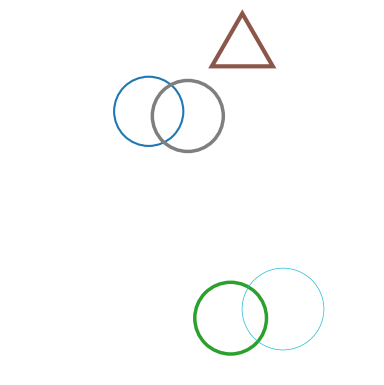[{"shape": "circle", "thickness": 1.5, "radius": 0.45, "center": [0.386, 0.711]}, {"shape": "circle", "thickness": 2.5, "radius": 0.47, "center": [0.599, 0.174]}, {"shape": "triangle", "thickness": 3, "radius": 0.46, "center": [0.629, 0.873]}, {"shape": "circle", "thickness": 2.5, "radius": 0.46, "center": [0.488, 0.699]}, {"shape": "circle", "thickness": 0.5, "radius": 0.53, "center": [0.735, 0.197]}]